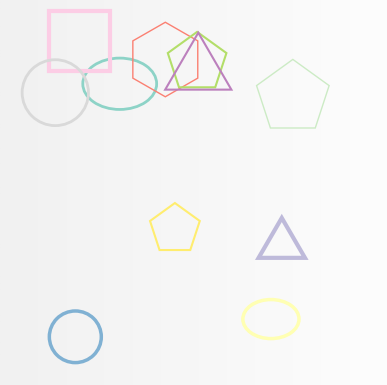[{"shape": "oval", "thickness": 2, "radius": 0.48, "center": [0.309, 0.782]}, {"shape": "oval", "thickness": 2.5, "radius": 0.36, "center": [0.699, 0.171]}, {"shape": "triangle", "thickness": 3, "radius": 0.35, "center": [0.727, 0.365]}, {"shape": "hexagon", "thickness": 1, "radius": 0.48, "center": [0.427, 0.845]}, {"shape": "circle", "thickness": 2.5, "radius": 0.34, "center": [0.194, 0.125]}, {"shape": "pentagon", "thickness": 1.5, "radius": 0.4, "center": [0.509, 0.838]}, {"shape": "square", "thickness": 3, "radius": 0.39, "center": [0.205, 0.893]}, {"shape": "circle", "thickness": 2, "radius": 0.43, "center": [0.143, 0.759]}, {"shape": "triangle", "thickness": 1.5, "radius": 0.49, "center": [0.512, 0.816]}, {"shape": "pentagon", "thickness": 1, "radius": 0.49, "center": [0.756, 0.747]}, {"shape": "pentagon", "thickness": 1.5, "radius": 0.34, "center": [0.451, 0.405]}]